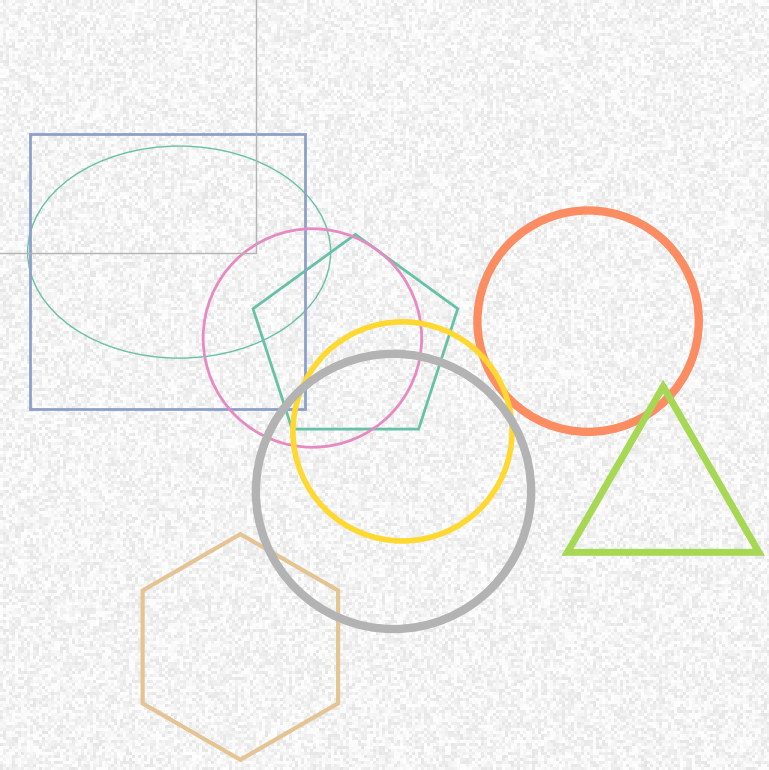[{"shape": "oval", "thickness": 0.5, "radius": 0.98, "center": [0.233, 0.673]}, {"shape": "pentagon", "thickness": 1, "radius": 0.7, "center": [0.462, 0.556]}, {"shape": "circle", "thickness": 3, "radius": 0.72, "center": [0.764, 0.583]}, {"shape": "square", "thickness": 1, "radius": 0.9, "center": [0.218, 0.648]}, {"shape": "circle", "thickness": 1, "radius": 0.71, "center": [0.406, 0.561]}, {"shape": "triangle", "thickness": 2.5, "radius": 0.72, "center": [0.861, 0.354]}, {"shape": "circle", "thickness": 2, "radius": 0.71, "center": [0.523, 0.44]}, {"shape": "hexagon", "thickness": 1.5, "radius": 0.73, "center": [0.312, 0.16]}, {"shape": "square", "thickness": 0.5, "radius": 0.85, "center": [0.162, 0.842]}, {"shape": "circle", "thickness": 3, "radius": 0.89, "center": [0.511, 0.362]}]